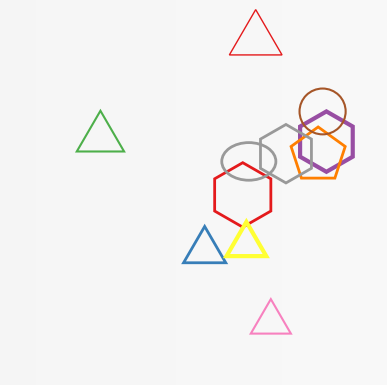[{"shape": "triangle", "thickness": 1, "radius": 0.39, "center": [0.66, 0.897]}, {"shape": "hexagon", "thickness": 2, "radius": 0.42, "center": [0.626, 0.494]}, {"shape": "triangle", "thickness": 2, "radius": 0.31, "center": [0.528, 0.349]}, {"shape": "triangle", "thickness": 1.5, "radius": 0.35, "center": [0.259, 0.642]}, {"shape": "hexagon", "thickness": 3, "radius": 0.39, "center": [0.842, 0.632]}, {"shape": "pentagon", "thickness": 2, "radius": 0.37, "center": [0.821, 0.597]}, {"shape": "triangle", "thickness": 3, "radius": 0.3, "center": [0.636, 0.364]}, {"shape": "circle", "thickness": 1.5, "radius": 0.3, "center": [0.832, 0.711]}, {"shape": "triangle", "thickness": 1.5, "radius": 0.3, "center": [0.699, 0.163]}, {"shape": "hexagon", "thickness": 2, "radius": 0.38, "center": [0.738, 0.601]}, {"shape": "oval", "thickness": 2, "radius": 0.35, "center": [0.642, 0.581]}]